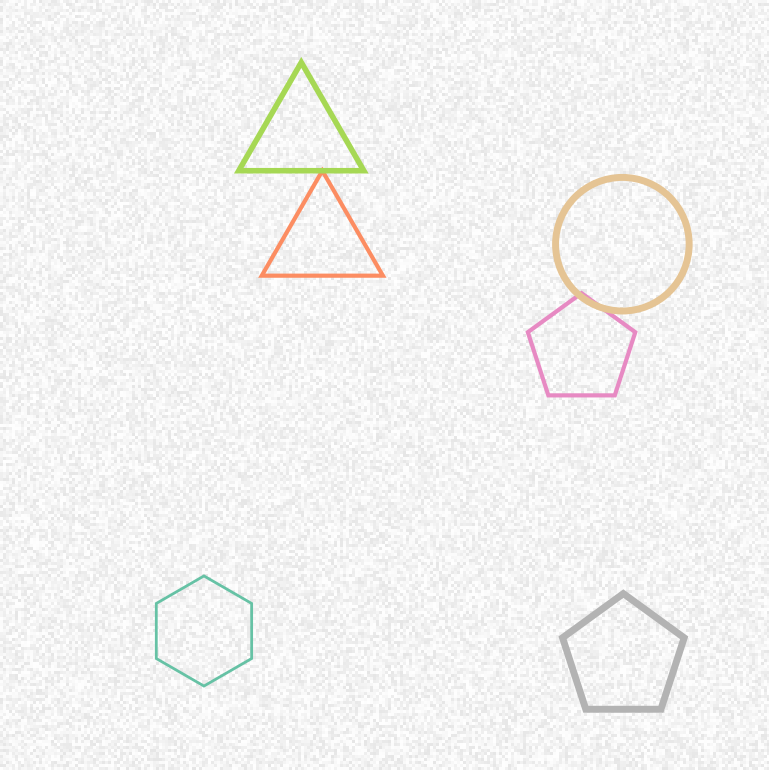[{"shape": "hexagon", "thickness": 1, "radius": 0.36, "center": [0.265, 0.181]}, {"shape": "triangle", "thickness": 1.5, "radius": 0.45, "center": [0.419, 0.687]}, {"shape": "pentagon", "thickness": 1.5, "radius": 0.37, "center": [0.755, 0.546]}, {"shape": "triangle", "thickness": 2, "radius": 0.47, "center": [0.391, 0.825]}, {"shape": "circle", "thickness": 2.5, "radius": 0.43, "center": [0.808, 0.683]}, {"shape": "pentagon", "thickness": 2.5, "radius": 0.42, "center": [0.81, 0.146]}]